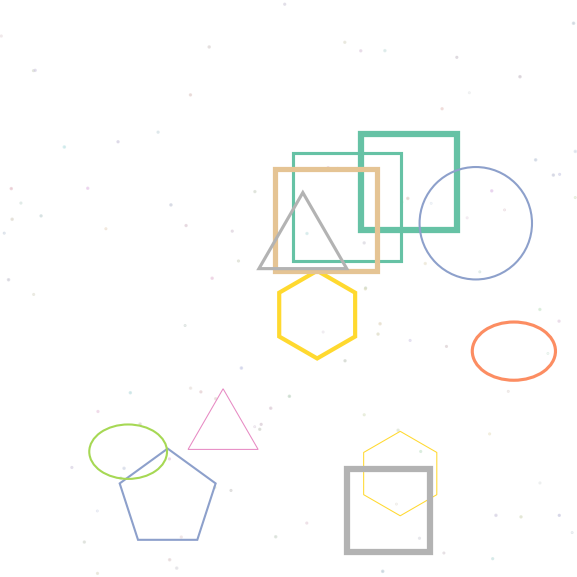[{"shape": "square", "thickness": 3, "radius": 0.42, "center": [0.708, 0.684]}, {"shape": "square", "thickness": 1.5, "radius": 0.47, "center": [0.601, 0.641]}, {"shape": "oval", "thickness": 1.5, "radius": 0.36, "center": [0.89, 0.391]}, {"shape": "pentagon", "thickness": 1, "radius": 0.44, "center": [0.29, 0.135]}, {"shape": "circle", "thickness": 1, "radius": 0.49, "center": [0.824, 0.613]}, {"shape": "triangle", "thickness": 0.5, "radius": 0.35, "center": [0.386, 0.256]}, {"shape": "oval", "thickness": 1, "radius": 0.34, "center": [0.222, 0.217]}, {"shape": "hexagon", "thickness": 2, "radius": 0.38, "center": [0.549, 0.454]}, {"shape": "hexagon", "thickness": 0.5, "radius": 0.37, "center": [0.693, 0.179]}, {"shape": "square", "thickness": 2.5, "radius": 0.44, "center": [0.565, 0.619]}, {"shape": "triangle", "thickness": 1.5, "radius": 0.44, "center": [0.524, 0.578]}, {"shape": "square", "thickness": 3, "radius": 0.36, "center": [0.672, 0.115]}]